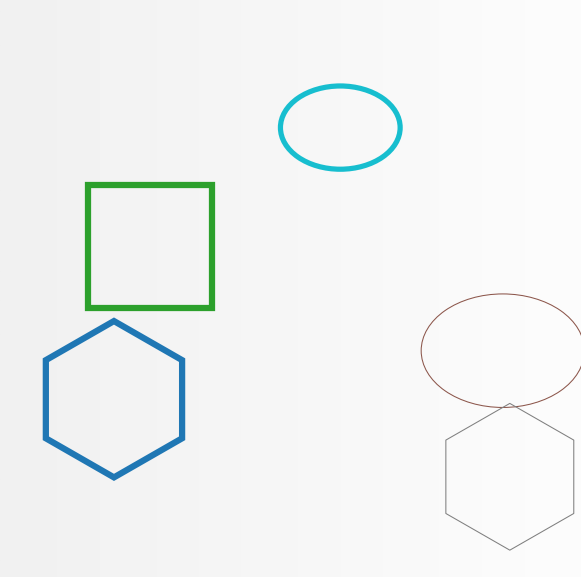[{"shape": "hexagon", "thickness": 3, "radius": 0.68, "center": [0.196, 0.308]}, {"shape": "square", "thickness": 3, "radius": 0.53, "center": [0.258, 0.572]}, {"shape": "oval", "thickness": 0.5, "radius": 0.7, "center": [0.865, 0.392]}, {"shape": "hexagon", "thickness": 0.5, "radius": 0.64, "center": [0.877, 0.174]}, {"shape": "oval", "thickness": 2.5, "radius": 0.51, "center": [0.585, 0.778]}]